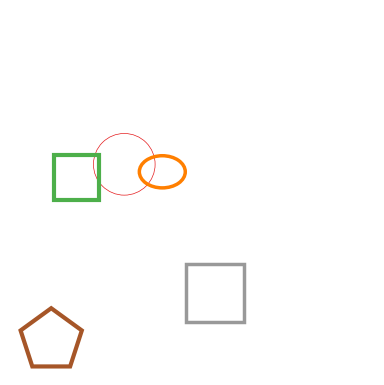[{"shape": "circle", "thickness": 0.5, "radius": 0.4, "center": [0.323, 0.573]}, {"shape": "square", "thickness": 3, "radius": 0.29, "center": [0.199, 0.539]}, {"shape": "oval", "thickness": 2.5, "radius": 0.3, "center": [0.422, 0.554]}, {"shape": "pentagon", "thickness": 3, "radius": 0.42, "center": [0.133, 0.116]}, {"shape": "square", "thickness": 2.5, "radius": 0.38, "center": [0.559, 0.238]}]